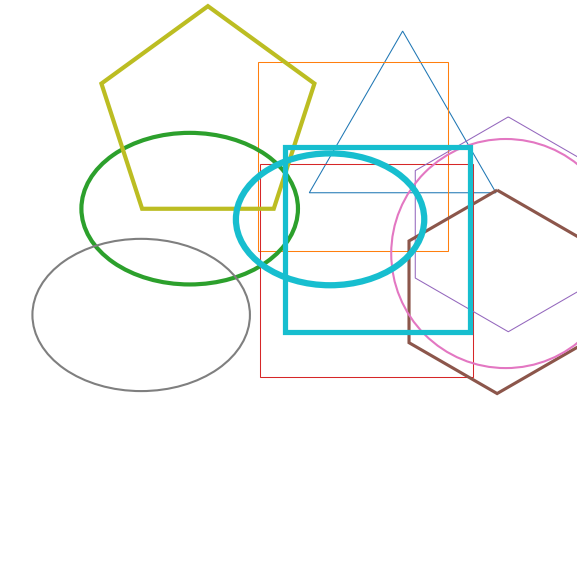[{"shape": "triangle", "thickness": 0.5, "radius": 0.93, "center": [0.697, 0.759]}, {"shape": "square", "thickness": 0.5, "radius": 0.82, "center": [0.612, 0.728]}, {"shape": "oval", "thickness": 2, "radius": 0.94, "center": [0.328, 0.638]}, {"shape": "square", "thickness": 0.5, "radius": 0.92, "center": [0.634, 0.53]}, {"shape": "hexagon", "thickness": 0.5, "radius": 0.93, "center": [0.88, 0.611]}, {"shape": "hexagon", "thickness": 1.5, "radius": 0.88, "center": [0.861, 0.494]}, {"shape": "circle", "thickness": 1, "radius": 0.99, "center": [0.876, 0.56]}, {"shape": "oval", "thickness": 1, "radius": 0.94, "center": [0.244, 0.454]}, {"shape": "pentagon", "thickness": 2, "radius": 0.97, "center": [0.36, 0.795]}, {"shape": "oval", "thickness": 3, "radius": 0.82, "center": [0.572, 0.619]}, {"shape": "square", "thickness": 2.5, "radius": 0.8, "center": [0.653, 0.584]}]